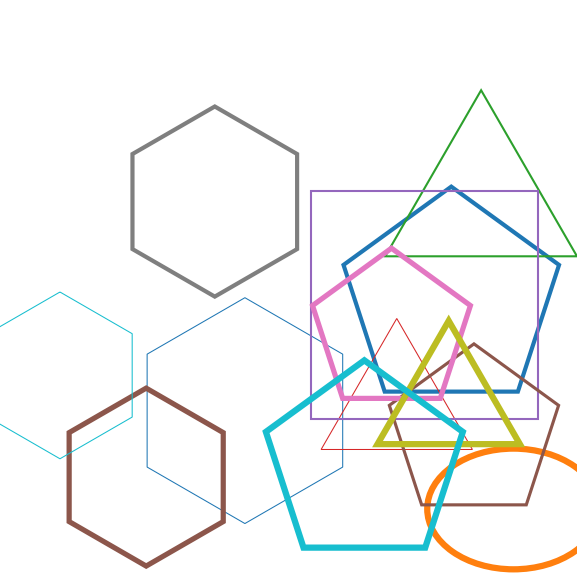[{"shape": "hexagon", "thickness": 0.5, "radius": 0.98, "center": [0.424, 0.288]}, {"shape": "pentagon", "thickness": 2, "radius": 0.98, "center": [0.781, 0.48]}, {"shape": "oval", "thickness": 3, "radius": 0.75, "center": [0.889, 0.118]}, {"shape": "triangle", "thickness": 1, "radius": 0.96, "center": [0.833, 0.651]}, {"shape": "triangle", "thickness": 0.5, "radius": 0.76, "center": [0.687, 0.296]}, {"shape": "square", "thickness": 1, "radius": 0.99, "center": [0.735, 0.471]}, {"shape": "pentagon", "thickness": 1.5, "radius": 0.77, "center": [0.821, 0.25]}, {"shape": "hexagon", "thickness": 2.5, "radius": 0.77, "center": [0.253, 0.173]}, {"shape": "pentagon", "thickness": 2.5, "radius": 0.72, "center": [0.678, 0.426]}, {"shape": "hexagon", "thickness": 2, "radius": 0.82, "center": [0.372, 0.65]}, {"shape": "triangle", "thickness": 3, "radius": 0.71, "center": [0.777, 0.301]}, {"shape": "hexagon", "thickness": 0.5, "radius": 0.72, "center": [0.104, 0.349]}, {"shape": "pentagon", "thickness": 3, "radius": 0.9, "center": [0.631, 0.196]}]